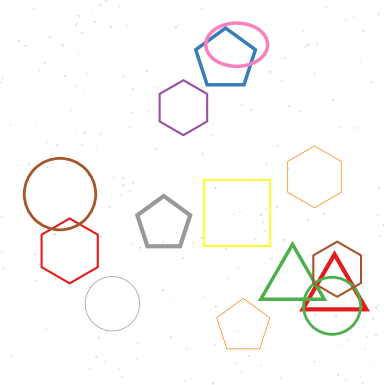[{"shape": "triangle", "thickness": 3, "radius": 0.48, "center": [0.869, 0.244]}, {"shape": "hexagon", "thickness": 1.5, "radius": 0.42, "center": [0.181, 0.348]}, {"shape": "pentagon", "thickness": 2.5, "radius": 0.41, "center": [0.586, 0.846]}, {"shape": "triangle", "thickness": 2.5, "radius": 0.48, "center": [0.76, 0.27]}, {"shape": "circle", "thickness": 2, "radius": 0.37, "center": [0.862, 0.206]}, {"shape": "hexagon", "thickness": 1.5, "radius": 0.36, "center": [0.476, 0.72]}, {"shape": "pentagon", "thickness": 0.5, "radius": 0.36, "center": [0.632, 0.152]}, {"shape": "hexagon", "thickness": 0.5, "radius": 0.4, "center": [0.817, 0.541]}, {"shape": "square", "thickness": 1.5, "radius": 0.43, "center": [0.615, 0.446]}, {"shape": "circle", "thickness": 2, "radius": 0.46, "center": [0.156, 0.496]}, {"shape": "hexagon", "thickness": 1.5, "radius": 0.36, "center": [0.876, 0.301]}, {"shape": "oval", "thickness": 2.5, "radius": 0.4, "center": [0.615, 0.884]}, {"shape": "circle", "thickness": 0.5, "radius": 0.35, "center": [0.292, 0.211]}, {"shape": "pentagon", "thickness": 3, "radius": 0.36, "center": [0.425, 0.419]}]